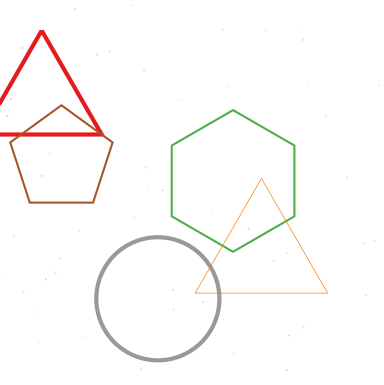[{"shape": "triangle", "thickness": 3, "radius": 0.9, "center": [0.108, 0.741]}, {"shape": "hexagon", "thickness": 1.5, "radius": 0.92, "center": [0.605, 0.53]}, {"shape": "triangle", "thickness": 0.5, "radius": 0.99, "center": [0.679, 0.338]}, {"shape": "pentagon", "thickness": 1.5, "radius": 0.7, "center": [0.16, 0.587]}, {"shape": "circle", "thickness": 3, "radius": 0.8, "center": [0.41, 0.224]}]